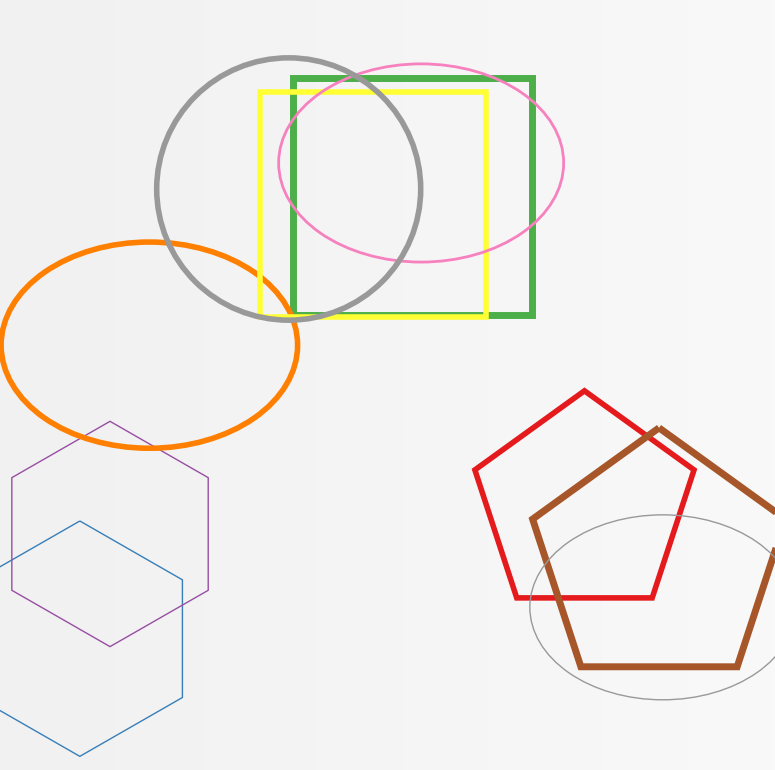[{"shape": "pentagon", "thickness": 2, "radius": 0.74, "center": [0.754, 0.344]}, {"shape": "hexagon", "thickness": 0.5, "radius": 0.76, "center": [0.103, 0.171]}, {"shape": "square", "thickness": 2.5, "radius": 0.77, "center": [0.532, 0.744]}, {"shape": "hexagon", "thickness": 0.5, "radius": 0.73, "center": [0.142, 0.307]}, {"shape": "oval", "thickness": 2, "radius": 0.96, "center": [0.193, 0.552]}, {"shape": "square", "thickness": 2, "radius": 0.73, "center": [0.481, 0.735]}, {"shape": "pentagon", "thickness": 2.5, "radius": 0.86, "center": [0.85, 0.273]}, {"shape": "oval", "thickness": 1, "radius": 0.92, "center": [0.543, 0.788]}, {"shape": "oval", "thickness": 0.5, "radius": 0.86, "center": [0.855, 0.211]}, {"shape": "circle", "thickness": 2, "radius": 0.85, "center": [0.373, 0.755]}]